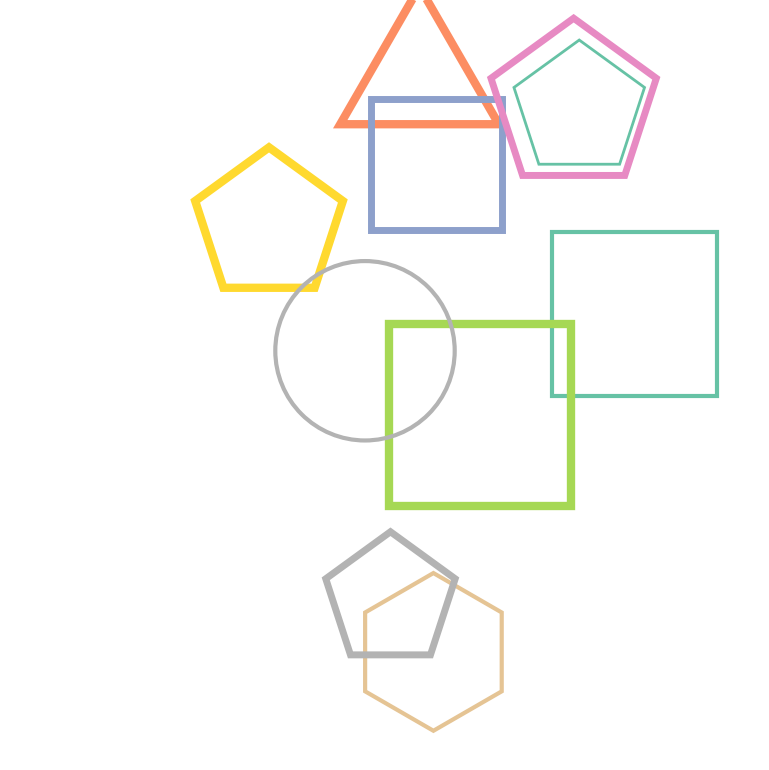[{"shape": "square", "thickness": 1.5, "radius": 0.53, "center": [0.824, 0.592]}, {"shape": "pentagon", "thickness": 1, "radius": 0.45, "center": [0.752, 0.859]}, {"shape": "triangle", "thickness": 3, "radius": 0.59, "center": [0.545, 0.898]}, {"shape": "square", "thickness": 2.5, "radius": 0.42, "center": [0.567, 0.786]}, {"shape": "pentagon", "thickness": 2.5, "radius": 0.56, "center": [0.745, 0.863]}, {"shape": "square", "thickness": 3, "radius": 0.59, "center": [0.623, 0.462]}, {"shape": "pentagon", "thickness": 3, "radius": 0.5, "center": [0.349, 0.708]}, {"shape": "hexagon", "thickness": 1.5, "radius": 0.51, "center": [0.563, 0.153]}, {"shape": "pentagon", "thickness": 2.5, "radius": 0.44, "center": [0.507, 0.221]}, {"shape": "circle", "thickness": 1.5, "radius": 0.58, "center": [0.474, 0.544]}]